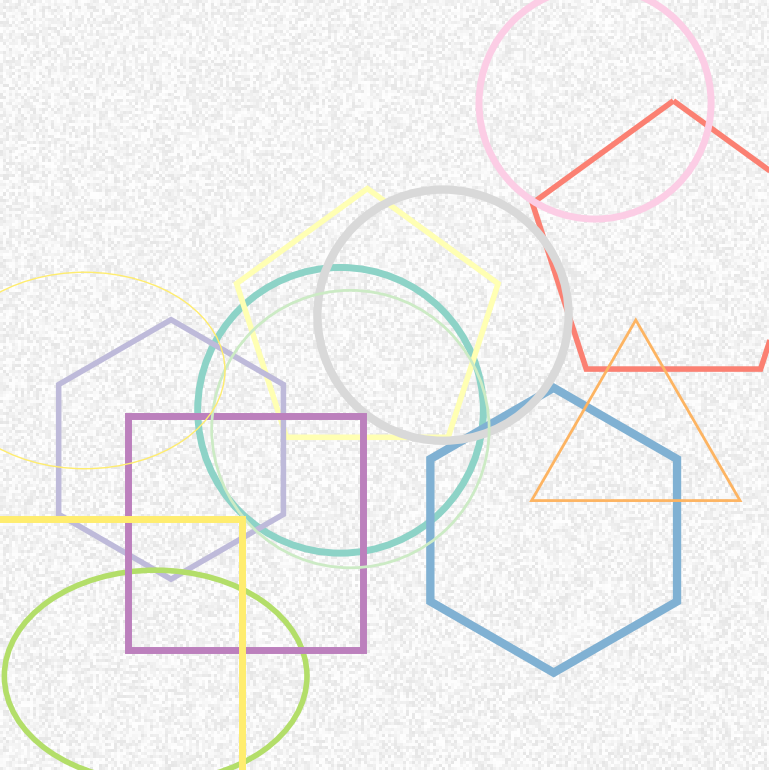[{"shape": "circle", "thickness": 2.5, "radius": 0.93, "center": [0.442, 0.467]}, {"shape": "pentagon", "thickness": 2, "radius": 0.89, "center": [0.477, 0.577]}, {"shape": "hexagon", "thickness": 2, "radius": 0.84, "center": [0.222, 0.416]}, {"shape": "pentagon", "thickness": 2, "radius": 0.96, "center": [0.875, 0.677]}, {"shape": "hexagon", "thickness": 3, "radius": 0.92, "center": [0.719, 0.311]}, {"shape": "triangle", "thickness": 1, "radius": 0.78, "center": [0.826, 0.428]}, {"shape": "oval", "thickness": 2, "radius": 0.98, "center": [0.202, 0.122]}, {"shape": "circle", "thickness": 2.5, "radius": 0.75, "center": [0.773, 0.866]}, {"shape": "circle", "thickness": 3, "radius": 0.82, "center": [0.575, 0.591]}, {"shape": "square", "thickness": 2.5, "radius": 0.76, "center": [0.319, 0.308]}, {"shape": "circle", "thickness": 1, "radius": 0.9, "center": [0.455, 0.443]}, {"shape": "square", "thickness": 2.5, "radius": 0.87, "center": [0.139, 0.151]}, {"shape": "oval", "thickness": 0.5, "radius": 0.91, "center": [0.11, 0.519]}]